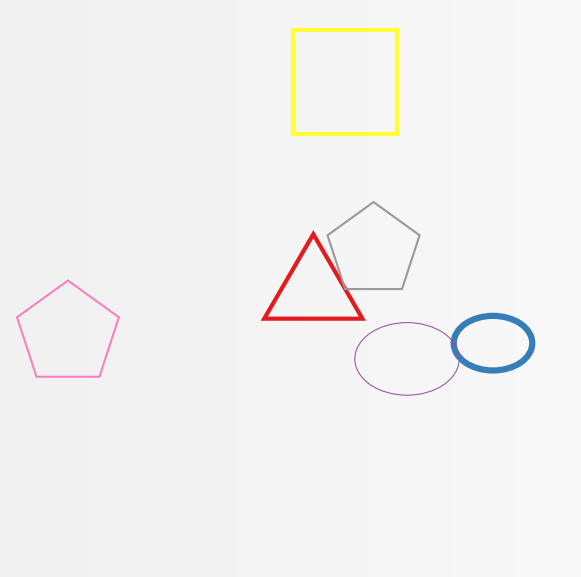[{"shape": "triangle", "thickness": 2, "radius": 0.49, "center": [0.539, 0.496]}, {"shape": "oval", "thickness": 3, "radius": 0.34, "center": [0.848, 0.405]}, {"shape": "oval", "thickness": 0.5, "radius": 0.45, "center": [0.7, 0.378]}, {"shape": "square", "thickness": 2, "radius": 0.45, "center": [0.593, 0.857]}, {"shape": "pentagon", "thickness": 1, "radius": 0.46, "center": [0.117, 0.421]}, {"shape": "pentagon", "thickness": 1, "radius": 0.42, "center": [0.643, 0.566]}]